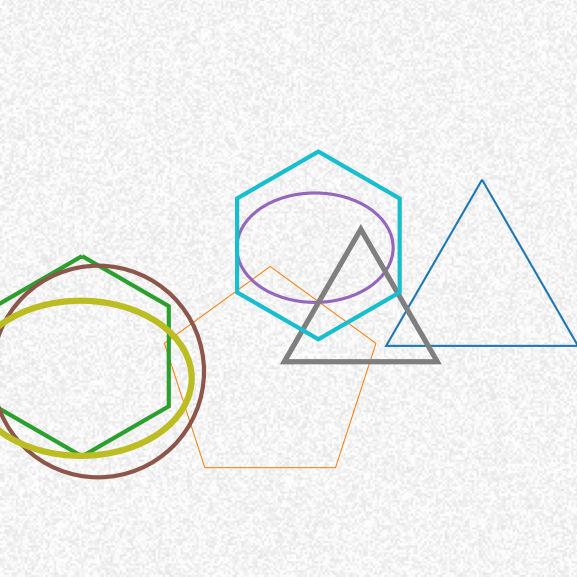[{"shape": "triangle", "thickness": 1, "radius": 0.96, "center": [0.835, 0.496]}, {"shape": "pentagon", "thickness": 0.5, "radius": 0.96, "center": [0.468, 0.345]}, {"shape": "hexagon", "thickness": 2, "radius": 0.87, "center": [0.142, 0.382]}, {"shape": "oval", "thickness": 1.5, "radius": 0.68, "center": [0.545, 0.57]}, {"shape": "circle", "thickness": 2, "radius": 0.92, "center": [0.17, 0.356]}, {"shape": "triangle", "thickness": 2.5, "radius": 0.77, "center": [0.625, 0.449]}, {"shape": "oval", "thickness": 3, "radius": 0.96, "center": [0.14, 0.344]}, {"shape": "hexagon", "thickness": 2, "radius": 0.81, "center": [0.551, 0.574]}]